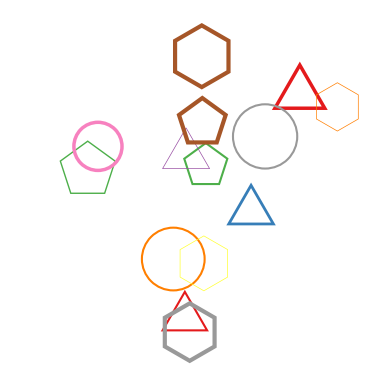[{"shape": "triangle", "thickness": 2.5, "radius": 0.37, "center": [0.779, 0.756]}, {"shape": "triangle", "thickness": 1.5, "radius": 0.33, "center": [0.48, 0.175]}, {"shape": "triangle", "thickness": 2, "radius": 0.33, "center": [0.652, 0.452]}, {"shape": "pentagon", "thickness": 1, "radius": 0.37, "center": [0.228, 0.558]}, {"shape": "pentagon", "thickness": 1.5, "radius": 0.29, "center": [0.535, 0.57]}, {"shape": "triangle", "thickness": 0.5, "radius": 0.35, "center": [0.483, 0.597]}, {"shape": "hexagon", "thickness": 0.5, "radius": 0.31, "center": [0.876, 0.722]}, {"shape": "circle", "thickness": 1.5, "radius": 0.41, "center": [0.45, 0.327]}, {"shape": "hexagon", "thickness": 0.5, "radius": 0.36, "center": [0.53, 0.316]}, {"shape": "pentagon", "thickness": 3, "radius": 0.32, "center": [0.526, 0.682]}, {"shape": "hexagon", "thickness": 3, "radius": 0.4, "center": [0.524, 0.854]}, {"shape": "circle", "thickness": 2.5, "radius": 0.31, "center": [0.254, 0.62]}, {"shape": "circle", "thickness": 1.5, "radius": 0.42, "center": [0.689, 0.646]}, {"shape": "hexagon", "thickness": 3, "radius": 0.37, "center": [0.493, 0.137]}]